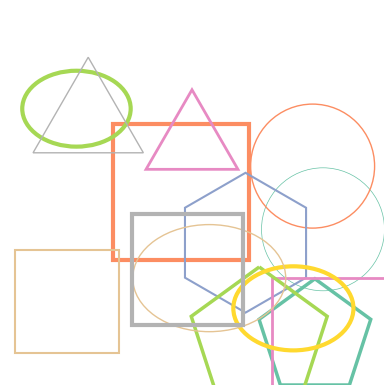[{"shape": "pentagon", "thickness": 2.5, "radius": 0.76, "center": [0.818, 0.123]}, {"shape": "circle", "thickness": 0.5, "radius": 0.8, "center": [0.839, 0.404]}, {"shape": "circle", "thickness": 1, "radius": 0.81, "center": [0.812, 0.569]}, {"shape": "square", "thickness": 3, "radius": 0.88, "center": [0.47, 0.501]}, {"shape": "hexagon", "thickness": 1.5, "radius": 0.91, "center": [0.638, 0.37]}, {"shape": "triangle", "thickness": 2, "radius": 0.69, "center": [0.499, 0.629]}, {"shape": "square", "thickness": 2, "radius": 0.88, "center": [0.883, 0.102]}, {"shape": "oval", "thickness": 3, "radius": 0.7, "center": [0.199, 0.718]}, {"shape": "pentagon", "thickness": 2.5, "radius": 0.93, "center": [0.673, 0.121]}, {"shape": "oval", "thickness": 3, "radius": 0.78, "center": [0.762, 0.199]}, {"shape": "oval", "thickness": 1, "radius": 0.99, "center": [0.544, 0.278]}, {"shape": "square", "thickness": 1.5, "radius": 0.67, "center": [0.174, 0.216]}, {"shape": "square", "thickness": 3, "radius": 0.72, "center": [0.488, 0.3]}, {"shape": "triangle", "thickness": 1, "radius": 0.83, "center": [0.229, 0.686]}]